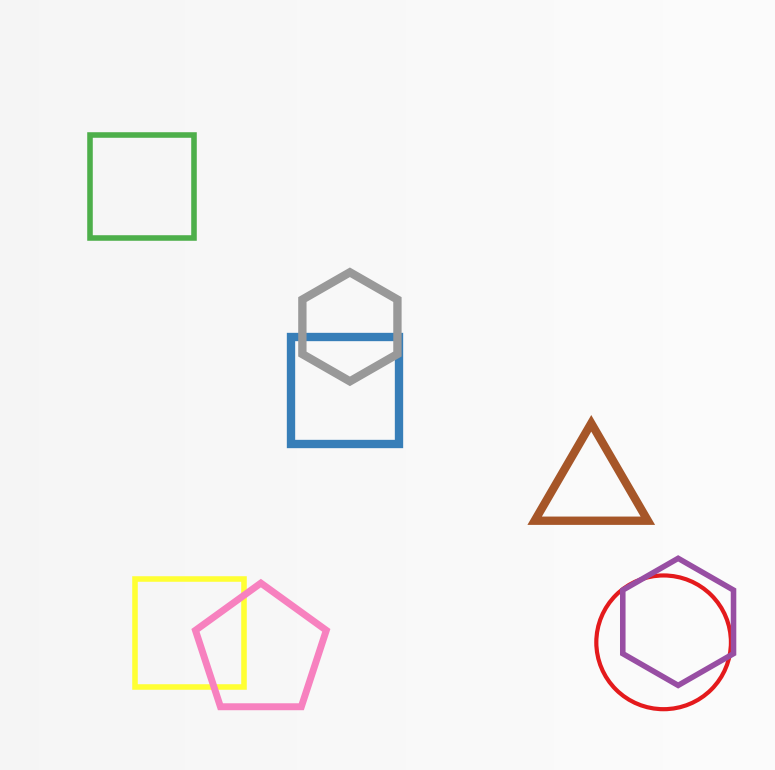[{"shape": "circle", "thickness": 1.5, "radius": 0.43, "center": [0.856, 0.166]}, {"shape": "square", "thickness": 3, "radius": 0.35, "center": [0.445, 0.493]}, {"shape": "square", "thickness": 2, "radius": 0.33, "center": [0.183, 0.757]}, {"shape": "hexagon", "thickness": 2, "radius": 0.41, "center": [0.875, 0.192]}, {"shape": "square", "thickness": 2, "radius": 0.35, "center": [0.245, 0.177]}, {"shape": "triangle", "thickness": 3, "radius": 0.42, "center": [0.763, 0.366]}, {"shape": "pentagon", "thickness": 2.5, "radius": 0.44, "center": [0.337, 0.154]}, {"shape": "hexagon", "thickness": 3, "radius": 0.35, "center": [0.451, 0.576]}]